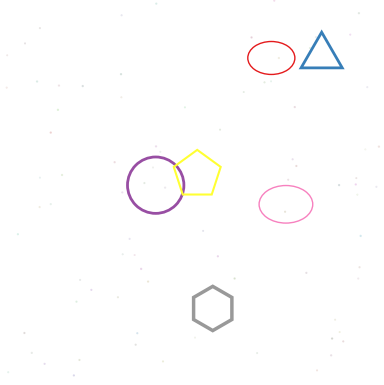[{"shape": "oval", "thickness": 1, "radius": 0.31, "center": [0.705, 0.849]}, {"shape": "triangle", "thickness": 2, "radius": 0.31, "center": [0.835, 0.855]}, {"shape": "circle", "thickness": 2, "radius": 0.37, "center": [0.404, 0.519]}, {"shape": "pentagon", "thickness": 1.5, "radius": 0.32, "center": [0.512, 0.547]}, {"shape": "oval", "thickness": 1, "radius": 0.35, "center": [0.743, 0.469]}, {"shape": "hexagon", "thickness": 2.5, "radius": 0.29, "center": [0.553, 0.199]}]